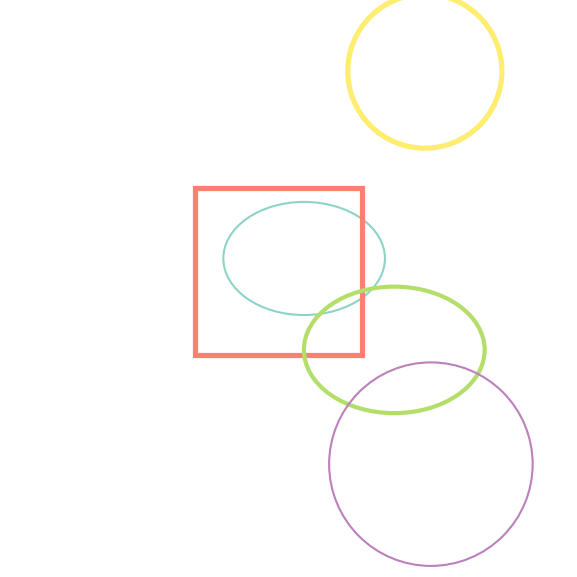[{"shape": "oval", "thickness": 1, "radius": 0.7, "center": [0.527, 0.552]}, {"shape": "square", "thickness": 2.5, "radius": 0.72, "center": [0.483, 0.529]}, {"shape": "oval", "thickness": 2, "radius": 0.78, "center": [0.683, 0.393]}, {"shape": "circle", "thickness": 1, "radius": 0.88, "center": [0.746, 0.195]}, {"shape": "circle", "thickness": 2.5, "radius": 0.67, "center": [0.736, 0.876]}]